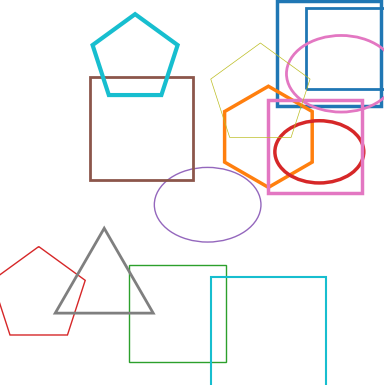[{"shape": "square", "thickness": 2.5, "radius": 0.68, "center": [0.854, 0.862]}, {"shape": "square", "thickness": 2, "radius": 0.53, "center": [0.899, 0.875]}, {"shape": "hexagon", "thickness": 2.5, "radius": 0.66, "center": [0.697, 0.645]}, {"shape": "square", "thickness": 1, "radius": 0.63, "center": [0.462, 0.187]}, {"shape": "oval", "thickness": 2.5, "radius": 0.58, "center": [0.829, 0.606]}, {"shape": "pentagon", "thickness": 1, "radius": 0.63, "center": [0.101, 0.233]}, {"shape": "oval", "thickness": 1, "radius": 0.69, "center": [0.539, 0.468]}, {"shape": "square", "thickness": 2, "radius": 0.67, "center": [0.368, 0.666]}, {"shape": "square", "thickness": 2.5, "radius": 0.61, "center": [0.818, 0.619]}, {"shape": "oval", "thickness": 2, "radius": 0.71, "center": [0.886, 0.808]}, {"shape": "triangle", "thickness": 2, "radius": 0.73, "center": [0.271, 0.26]}, {"shape": "pentagon", "thickness": 0.5, "radius": 0.68, "center": [0.676, 0.753]}, {"shape": "square", "thickness": 1.5, "radius": 0.74, "center": [0.697, 0.132]}, {"shape": "pentagon", "thickness": 3, "radius": 0.58, "center": [0.351, 0.847]}]